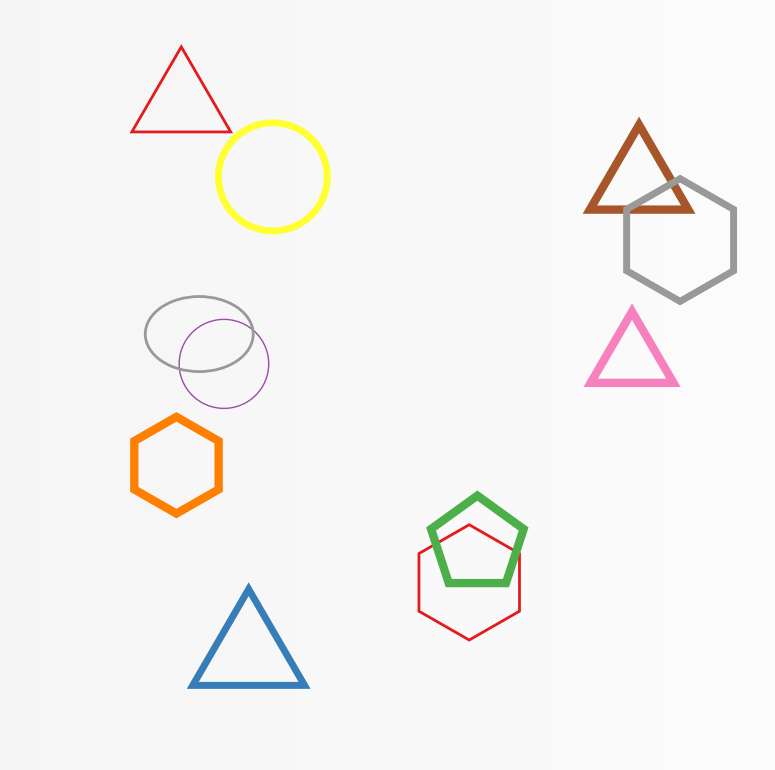[{"shape": "triangle", "thickness": 1, "radius": 0.37, "center": [0.234, 0.865]}, {"shape": "hexagon", "thickness": 1, "radius": 0.37, "center": [0.605, 0.244]}, {"shape": "triangle", "thickness": 2.5, "radius": 0.42, "center": [0.321, 0.152]}, {"shape": "pentagon", "thickness": 3, "radius": 0.31, "center": [0.616, 0.294]}, {"shape": "circle", "thickness": 0.5, "radius": 0.29, "center": [0.289, 0.527]}, {"shape": "hexagon", "thickness": 3, "radius": 0.31, "center": [0.228, 0.396]}, {"shape": "circle", "thickness": 2.5, "radius": 0.35, "center": [0.352, 0.77]}, {"shape": "triangle", "thickness": 3, "radius": 0.37, "center": [0.825, 0.764]}, {"shape": "triangle", "thickness": 3, "radius": 0.31, "center": [0.816, 0.534]}, {"shape": "oval", "thickness": 1, "radius": 0.35, "center": [0.257, 0.566]}, {"shape": "hexagon", "thickness": 2.5, "radius": 0.4, "center": [0.878, 0.688]}]